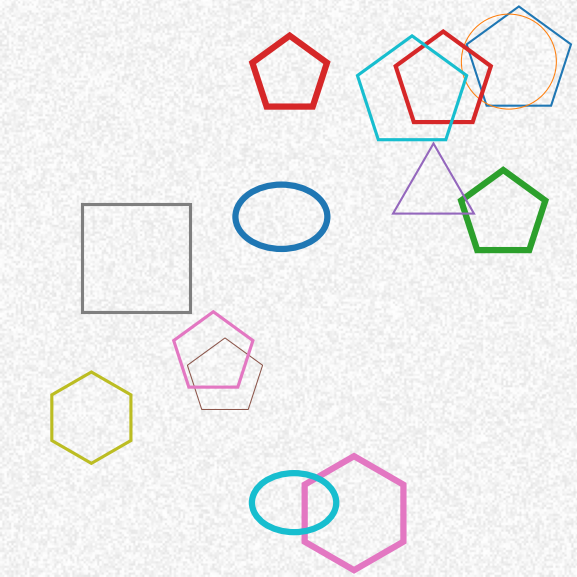[{"shape": "pentagon", "thickness": 1, "radius": 0.47, "center": [0.898, 0.893]}, {"shape": "oval", "thickness": 3, "radius": 0.4, "center": [0.487, 0.624]}, {"shape": "circle", "thickness": 0.5, "radius": 0.41, "center": [0.881, 0.892]}, {"shape": "pentagon", "thickness": 3, "radius": 0.38, "center": [0.871, 0.628]}, {"shape": "pentagon", "thickness": 2, "radius": 0.43, "center": [0.767, 0.858]}, {"shape": "pentagon", "thickness": 3, "radius": 0.34, "center": [0.502, 0.87]}, {"shape": "triangle", "thickness": 1, "radius": 0.4, "center": [0.751, 0.67]}, {"shape": "pentagon", "thickness": 0.5, "radius": 0.34, "center": [0.39, 0.345]}, {"shape": "hexagon", "thickness": 3, "radius": 0.49, "center": [0.613, 0.111]}, {"shape": "pentagon", "thickness": 1.5, "radius": 0.36, "center": [0.369, 0.387]}, {"shape": "square", "thickness": 1.5, "radius": 0.47, "center": [0.235, 0.552]}, {"shape": "hexagon", "thickness": 1.5, "radius": 0.4, "center": [0.158, 0.276]}, {"shape": "pentagon", "thickness": 1.5, "radius": 0.5, "center": [0.714, 0.838]}, {"shape": "oval", "thickness": 3, "radius": 0.36, "center": [0.509, 0.129]}]